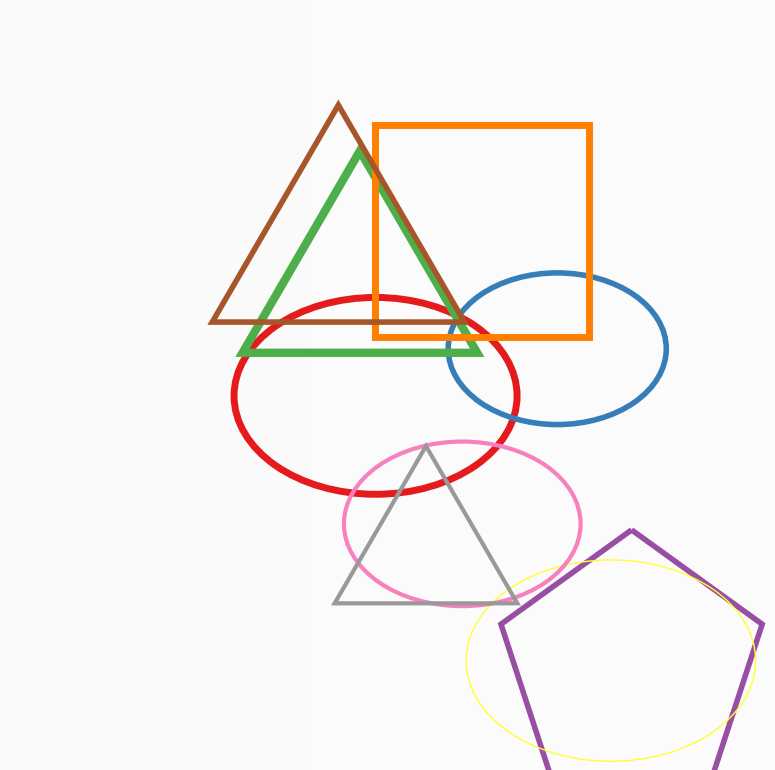[{"shape": "oval", "thickness": 2.5, "radius": 0.91, "center": [0.485, 0.486]}, {"shape": "oval", "thickness": 2, "radius": 0.7, "center": [0.719, 0.547]}, {"shape": "triangle", "thickness": 3, "radius": 0.87, "center": [0.464, 0.629]}, {"shape": "pentagon", "thickness": 2, "radius": 0.89, "center": [0.815, 0.135]}, {"shape": "square", "thickness": 2.5, "radius": 0.69, "center": [0.622, 0.7]}, {"shape": "oval", "thickness": 0.5, "radius": 0.93, "center": [0.788, 0.142]}, {"shape": "triangle", "thickness": 2, "radius": 0.94, "center": [0.437, 0.676]}, {"shape": "oval", "thickness": 1.5, "radius": 0.76, "center": [0.596, 0.32]}, {"shape": "triangle", "thickness": 1.5, "radius": 0.68, "center": [0.55, 0.285]}]